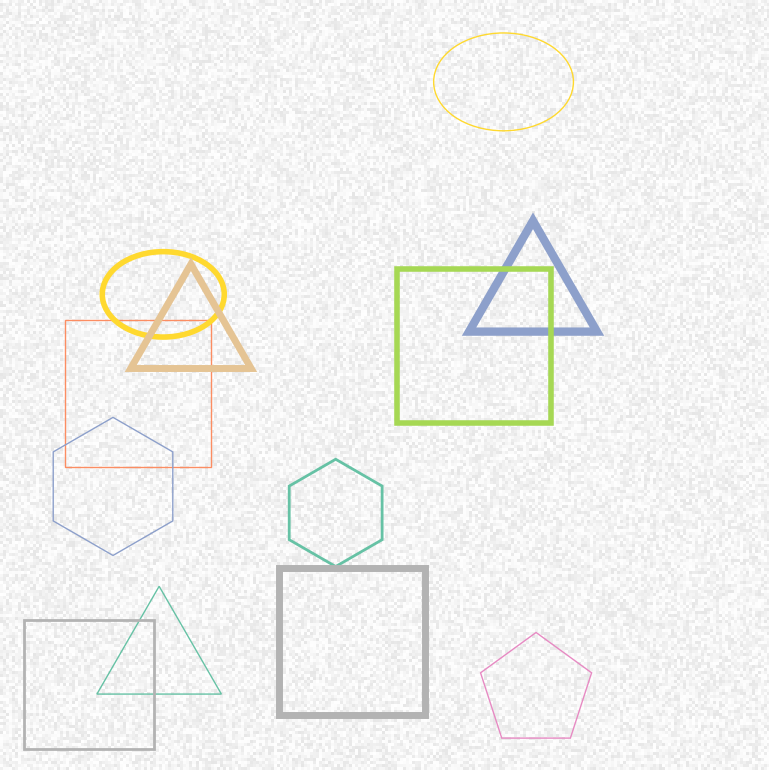[{"shape": "hexagon", "thickness": 1, "radius": 0.35, "center": [0.436, 0.334]}, {"shape": "triangle", "thickness": 0.5, "radius": 0.47, "center": [0.207, 0.145]}, {"shape": "square", "thickness": 0.5, "radius": 0.48, "center": [0.179, 0.489]}, {"shape": "triangle", "thickness": 3, "radius": 0.48, "center": [0.692, 0.617]}, {"shape": "hexagon", "thickness": 0.5, "radius": 0.45, "center": [0.147, 0.368]}, {"shape": "pentagon", "thickness": 0.5, "radius": 0.38, "center": [0.696, 0.103]}, {"shape": "square", "thickness": 2, "radius": 0.5, "center": [0.616, 0.551]}, {"shape": "oval", "thickness": 2, "radius": 0.4, "center": [0.212, 0.618]}, {"shape": "oval", "thickness": 0.5, "radius": 0.45, "center": [0.654, 0.894]}, {"shape": "triangle", "thickness": 2.5, "radius": 0.45, "center": [0.248, 0.567]}, {"shape": "square", "thickness": 2.5, "radius": 0.48, "center": [0.457, 0.167]}, {"shape": "square", "thickness": 1, "radius": 0.42, "center": [0.115, 0.111]}]